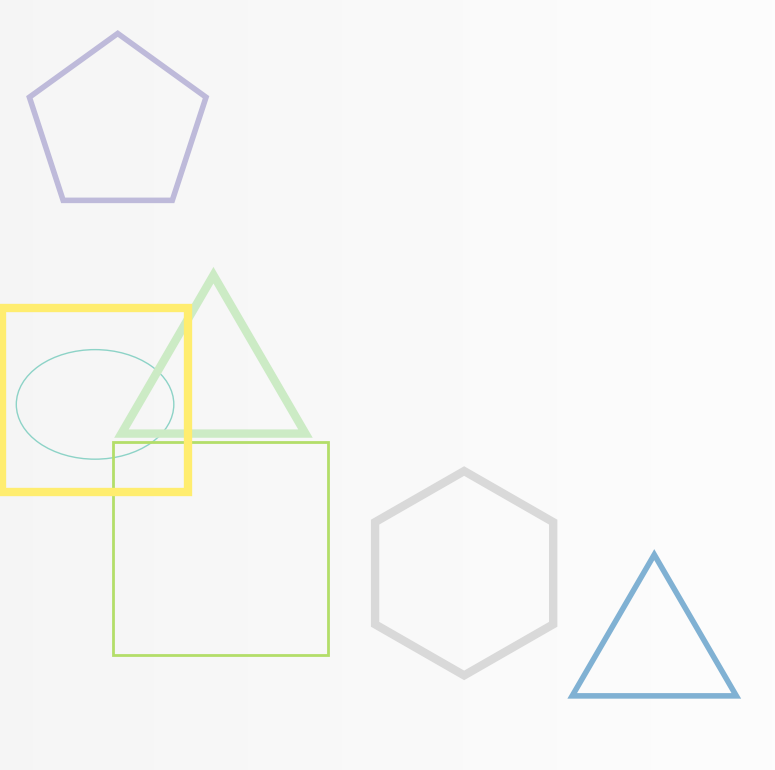[{"shape": "oval", "thickness": 0.5, "radius": 0.51, "center": [0.123, 0.475]}, {"shape": "pentagon", "thickness": 2, "radius": 0.6, "center": [0.152, 0.837]}, {"shape": "triangle", "thickness": 2, "radius": 0.61, "center": [0.844, 0.157]}, {"shape": "square", "thickness": 1, "radius": 0.69, "center": [0.285, 0.287]}, {"shape": "hexagon", "thickness": 3, "radius": 0.66, "center": [0.599, 0.256]}, {"shape": "triangle", "thickness": 3, "radius": 0.69, "center": [0.275, 0.505]}, {"shape": "square", "thickness": 3, "radius": 0.6, "center": [0.123, 0.481]}]